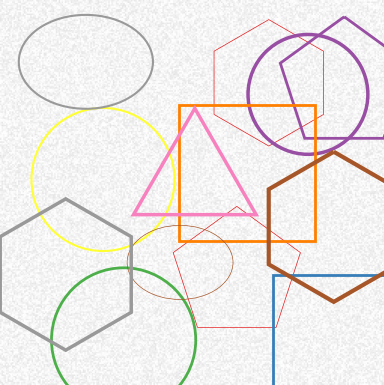[{"shape": "pentagon", "thickness": 0.5, "radius": 0.87, "center": [0.615, 0.29]}, {"shape": "hexagon", "thickness": 0.5, "radius": 0.82, "center": [0.698, 0.785]}, {"shape": "square", "thickness": 2, "radius": 0.74, "center": [0.856, 0.138]}, {"shape": "circle", "thickness": 2, "radius": 0.94, "center": [0.321, 0.117]}, {"shape": "pentagon", "thickness": 2, "radius": 0.87, "center": [0.894, 0.782]}, {"shape": "circle", "thickness": 2.5, "radius": 0.78, "center": [0.8, 0.755]}, {"shape": "square", "thickness": 2, "radius": 0.88, "center": [0.642, 0.55]}, {"shape": "circle", "thickness": 1.5, "radius": 0.93, "center": [0.268, 0.534]}, {"shape": "hexagon", "thickness": 3, "radius": 0.97, "center": [0.867, 0.411]}, {"shape": "oval", "thickness": 0.5, "radius": 0.69, "center": [0.468, 0.318]}, {"shape": "triangle", "thickness": 2.5, "radius": 0.92, "center": [0.506, 0.534]}, {"shape": "oval", "thickness": 1.5, "radius": 0.87, "center": [0.223, 0.839]}, {"shape": "hexagon", "thickness": 2.5, "radius": 0.98, "center": [0.171, 0.287]}]